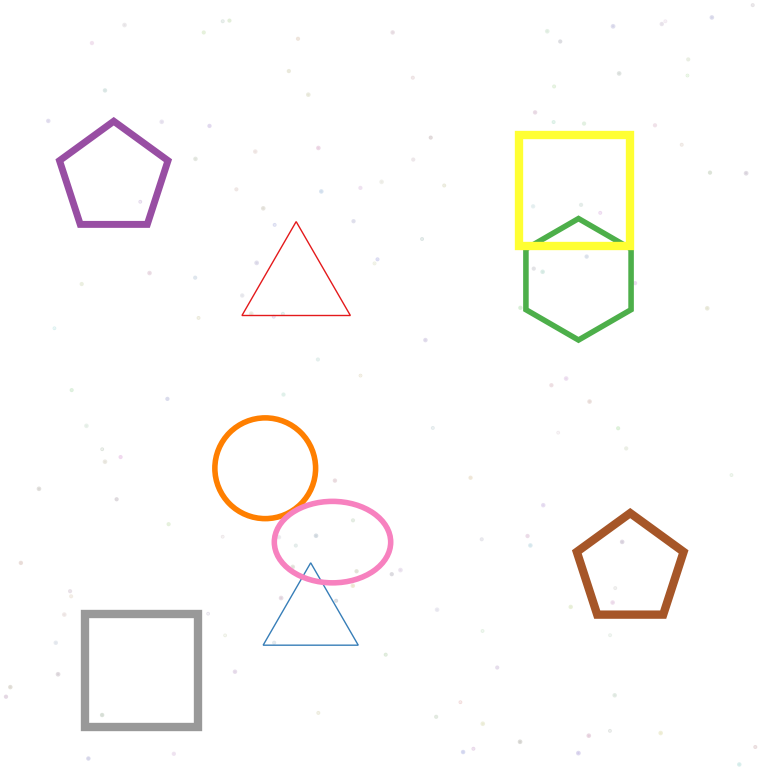[{"shape": "triangle", "thickness": 0.5, "radius": 0.41, "center": [0.385, 0.631]}, {"shape": "triangle", "thickness": 0.5, "radius": 0.36, "center": [0.404, 0.198]}, {"shape": "hexagon", "thickness": 2, "radius": 0.39, "center": [0.751, 0.637]}, {"shape": "pentagon", "thickness": 2.5, "radius": 0.37, "center": [0.148, 0.768]}, {"shape": "circle", "thickness": 2, "radius": 0.33, "center": [0.344, 0.392]}, {"shape": "square", "thickness": 3, "radius": 0.36, "center": [0.746, 0.753]}, {"shape": "pentagon", "thickness": 3, "radius": 0.36, "center": [0.818, 0.261]}, {"shape": "oval", "thickness": 2, "radius": 0.38, "center": [0.432, 0.296]}, {"shape": "square", "thickness": 3, "radius": 0.37, "center": [0.184, 0.129]}]